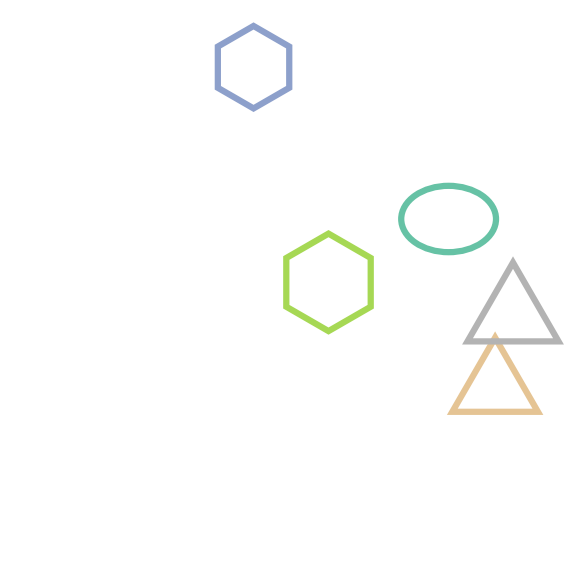[{"shape": "oval", "thickness": 3, "radius": 0.41, "center": [0.777, 0.62]}, {"shape": "hexagon", "thickness": 3, "radius": 0.36, "center": [0.439, 0.883]}, {"shape": "hexagon", "thickness": 3, "radius": 0.42, "center": [0.569, 0.51]}, {"shape": "triangle", "thickness": 3, "radius": 0.43, "center": [0.857, 0.329]}, {"shape": "triangle", "thickness": 3, "radius": 0.45, "center": [0.888, 0.453]}]